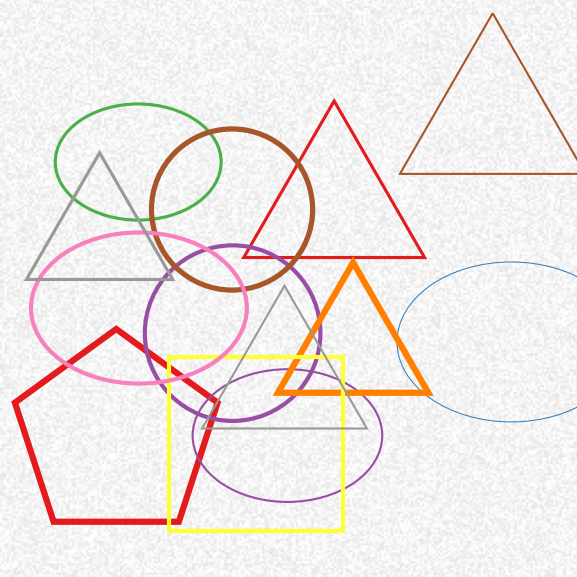[{"shape": "triangle", "thickness": 1.5, "radius": 0.9, "center": [0.579, 0.644]}, {"shape": "pentagon", "thickness": 3, "radius": 0.92, "center": [0.201, 0.245]}, {"shape": "oval", "thickness": 0.5, "radius": 0.99, "center": [0.885, 0.407]}, {"shape": "oval", "thickness": 1.5, "radius": 0.72, "center": [0.239, 0.719]}, {"shape": "oval", "thickness": 1, "radius": 0.82, "center": [0.498, 0.245]}, {"shape": "circle", "thickness": 2, "radius": 0.76, "center": [0.403, 0.422]}, {"shape": "triangle", "thickness": 3, "radius": 0.75, "center": [0.611, 0.394]}, {"shape": "square", "thickness": 2, "radius": 0.75, "center": [0.444, 0.23]}, {"shape": "triangle", "thickness": 1, "radius": 0.93, "center": [0.853, 0.791]}, {"shape": "circle", "thickness": 2.5, "radius": 0.7, "center": [0.402, 0.636]}, {"shape": "oval", "thickness": 2, "radius": 0.93, "center": [0.241, 0.466]}, {"shape": "triangle", "thickness": 1.5, "radius": 0.73, "center": [0.172, 0.588]}, {"shape": "triangle", "thickness": 1, "radius": 0.82, "center": [0.493, 0.34]}]